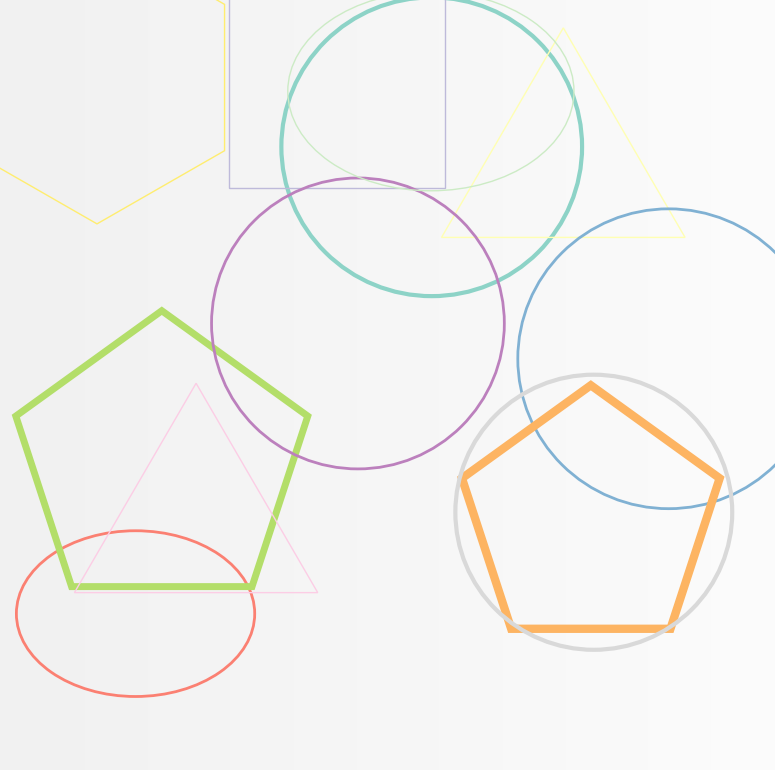[{"shape": "circle", "thickness": 1.5, "radius": 0.97, "center": [0.557, 0.809]}, {"shape": "triangle", "thickness": 0.5, "radius": 0.91, "center": [0.727, 0.782]}, {"shape": "square", "thickness": 0.5, "radius": 0.7, "center": [0.435, 0.896]}, {"shape": "oval", "thickness": 1, "radius": 0.77, "center": [0.175, 0.203]}, {"shape": "circle", "thickness": 1, "radius": 0.97, "center": [0.863, 0.534]}, {"shape": "pentagon", "thickness": 3, "radius": 0.87, "center": [0.762, 0.325]}, {"shape": "pentagon", "thickness": 2.5, "radius": 0.99, "center": [0.209, 0.398]}, {"shape": "triangle", "thickness": 0.5, "radius": 0.91, "center": [0.253, 0.321]}, {"shape": "circle", "thickness": 1.5, "radius": 0.89, "center": [0.766, 0.335]}, {"shape": "circle", "thickness": 1, "radius": 0.94, "center": [0.462, 0.58]}, {"shape": "oval", "thickness": 0.5, "radius": 0.92, "center": [0.556, 0.881]}, {"shape": "hexagon", "thickness": 0.5, "radius": 0.95, "center": [0.125, 0.899]}]